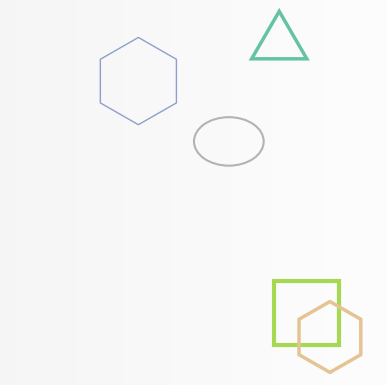[{"shape": "triangle", "thickness": 2.5, "radius": 0.41, "center": [0.721, 0.888]}, {"shape": "hexagon", "thickness": 1, "radius": 0.57, "center": [0.357, 0.789]}, {"shape": "square", "thickness": 3, "radius": 0.42, "center": [0.791, 0.188]}, {"shape": "hexagon", "thickness": 2.5, "radius": 0.46, "center": [0.851, 0.125]}, {"shape": "oval", "thickness": 1.5, "radius": 0.45, "center": [0.591, 0.633]}]